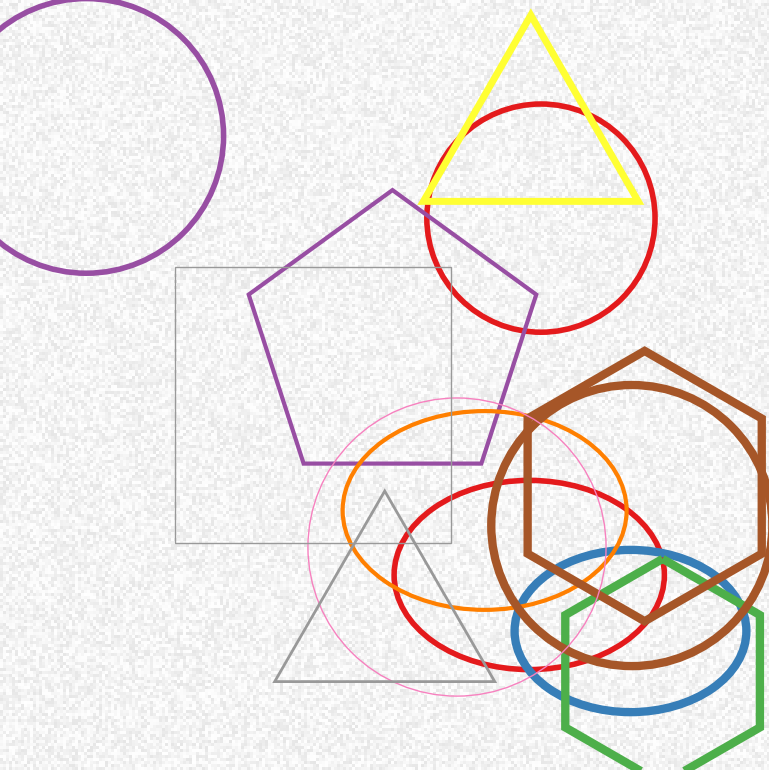[{"shape": "circle", "thickness": 2, "radius": 0.74, "center": [0.703, 0.717]}, {"shape": "oval", "thickness": 2, "radius": 0.88, "center": [0.687, 0.253]}, {"shape": "oval", "thickness": 3, "radius": 0.75, "center": [0.819, 0.181]}, {"shape": "hexagon", "thickness": 3, "radius": 0.73, "center": [0.861, 0.128]}, {"shape": "circle", "thickness": 2, "radius": 0.89, "center": [0.112, 0.824]}, {"shape": "pentagon", "thickness": 1.5, "radius": 0.98, "center": [0.51, 0.557]}, {"shape": "oval", "thickness": 1.5, "radius": 0.92, "center": [0.629, 0.337]}, {"shape": "triangle", "thickness": 2.5, "radius": 0.81, "center": [0.689, 0.819]}, {"shape": "circle", "thickness": 3, "radius": 0.91, "center": [0.821, 0.317]}, {"shape": "hexagon", "thickness": 3, "radius": 0.88, "center": [0.837, 0.369]}, {"shape": "circle", "thickness": 0.5, "radius": 0.97, "center": [0.594, 0.29]}, {"shape": "triangle", "thickness": 1, "radius": 0.82, "center": [0.5, 0.197]}, {"shape": "square", "thickness": 0.5, "radius": 0.9, "center": [0.406, 0.474]}]